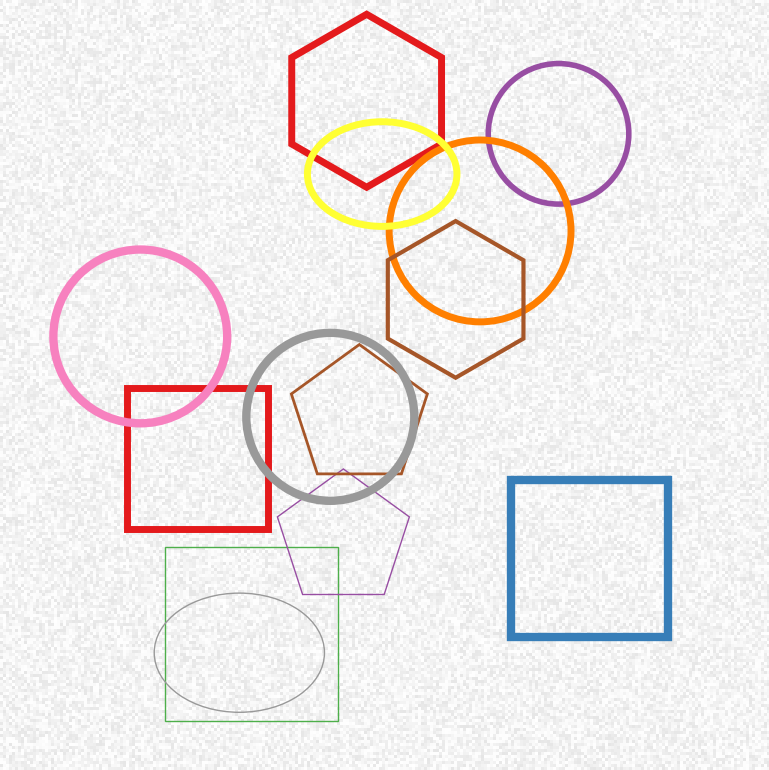[{"shape": "hexagon", "thickness": 2.5, "radius": 0.56, "center": [0.476, 0.869]}, {"shape": "square", "thickness": 2.5, "radius": 0.46, "center": [0.257, 0.405]}, {"shape": "square", "thickness": 3, "radius": 0.51, "center": [0.765, 0.275]}, {"shape": "square", "thickness": 0.5, "radius": 0.56, "center": [0.327, 0.177]}, {"shape": "pentagon", "thickness": 0.5, "radius": 0.45, "center": [0.446, 0.301]}, {"shape": "circle", "thickness": 2, "radius": 0.46, "center": [0.725, 0.826]}, {"shape": "circle", "thickness": 2.5, "radius": 0.59, "center": [0.623, 0.7]}, {"shape": "oval", "thickness": 2.5, "radius": 0.49, "center": [0.496, 0.774]}, {"shape": "hexagon", "thickness": 1.5, "radius": 0.51, "center": [0.592, 0.611]}, {"shape": "pentagon", "thickness": 1, "radius": 0.46, "center": [0.467, 0.46]}, {"shape": "circle", "thickness": 3, "radius": 0.56, "center": [0.182, 0.563]}, {"shape": "oval", "thickness": 0.5, "radius": 0.55, "center": [0.311, 0.152]}, {"shape": "circle", "thickness": 3, "radius": 0.55, "center": [0.429, 0.459]}]